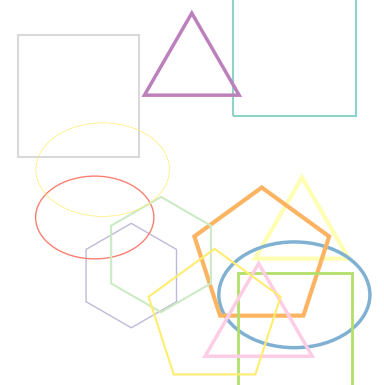[{"shape": "square", "thickness": 1.5, "radius": 0.8, "center": [0.766, 0.859]}, {"shape": "triangle", "thickness": 3, "radius": 0.7, "center": [0.784, 0.399]}, {"shape": "hexagon", "thickness": 1, "radius": 0.68, "center": [0.341, 0.284]}, {"shape": "oval", "thickness": 1, "radius": 0.77, "center": [0.246, 0.435]}, {"shape": "oval", "thickness": 2.5, "radius": 0.98, "center": [0.765, 0.234]}, {"shape": "pentagon", "thickness": 3, "radius": 0.92, "center": [0.68, 0.329]}, {"shape": "square", "thickness": 2, "radius": 0.74, "center": [0.766, 0.145]}, {"shape": "triangle", "thickness": 2.5, "radius": 0.8, "center": [0.672, 0.155]}, {"shape": "square", "thickness": 1.5, "radius": 0.79, "center": [0.205, 0.751]}, {"shape": "triangle", "thickness": 2.5, "radius": 0.71, "center": [0.498, 0.824]}, {"shape": "hexagon", "thickness": 1.5, "radius": 0.75, "center": [0.418, 0.339]}, {"shape": "oval", "thickness": 0.5, "radius": 0.87, "center": [0.267, 0.559]}, {"shape": "pentagon", "thickness": 1.5, "radius": 0.9, "center": [0.557, 0.173]}]